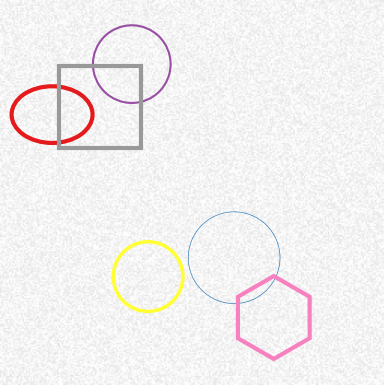[{"shape": "oval", "thickness": 3, "radius": 0.53, "center": [0.135, 0.702]}, {"shape": "circle", "thickness": 0.5, "radius": 0.6, "center": [0.608, 0.331]}, {"shape": "circle", "thickness": 1.5, "radius": 0.5, "center": [0.342, 0.833]}, {"shape": "circle", "thickness": 2.5, "radius": 0.45, "center": [0.385, 0.282]}, {"shape": "hexagon", "thickness": 3, "radius": 0.54, "center": [0.711, 0.175]}, {"shape": "square", "thickness": 3, "radius": 0.53, "center": [0.259, 0.721]}]